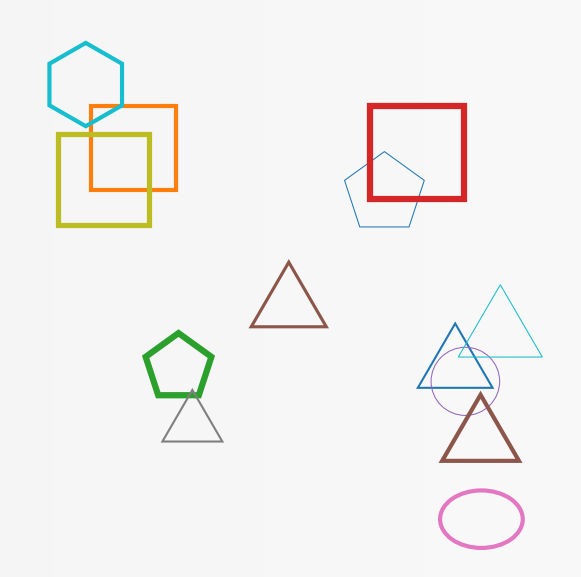[{"shape": "triangle", "thickness": 1, "radius": 0.37, "center": [0.783, 0.365]}, {"shape": "pentagon", "thickness": 0.5, "radius": 0.36, "center": [0.661, 0.665]}, {"shape": "square", "thickness": 2, "radius": 0.36, "center": [0.23, 0.742]}, {"shape": "pentagon", "thickness": 3, "radius": 0.3, "center": [0.307, 0.363]}, {"shape": "square", "thickness": 3, "radius": 0.4, "center": [0.718, 0.735]}, {"shape": "circle", "thickness": 0.5, "radius": 0.29, "center": [0.801, 0.339]}, {"shape": "triangle", "thickness": 1.5, "radius": 0.37, "center": [0.497, 0.471]}, {"shape": "triangle", "thickness": 2, "radius": 0.38, "center": [0.827, 0.239]}, {"shape": "oval", "thickness": 2, "radius": 0.36, "center": [0.828, 0.1]}, {"shape": "triangle", "thickness": 1, "radius": 0.3, "center": [0.331, 0.264]}, {"shape": "square", "thickness": 2.5, "radius": 0.39, "center": [0.178, 0.688]}, {"shape": "triangle", "thickness": 0.5, "radius": 0.42, "center": [0.861, 0.423]}, {"shape": "hexagon", "thickness": 2, "radius": 0.36, "center": [0.147, 0.853]}]